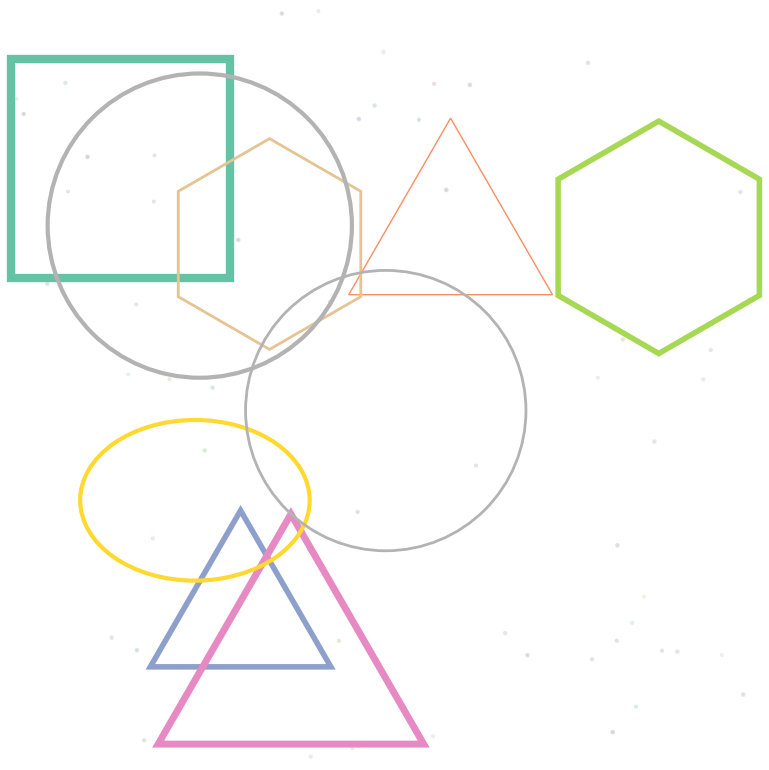[{"shape": "square", "thickness": 3, "radius": 0.71, "center": [0.156, 0.781]}, {"shape": "triangle", "thickness": 0.5, "radius": 0.76, "center": [0.585, 0.694]}, {"shape": "triangle", "thickness": 2, "radius": 0.68, "center": [0.312, 0.202]}, {"shape": "triangle", "thickness": 2.5, "radius": 1.0, "center": [0.378, 0.133]}, {"shape": "hexagon", "thickness": 2, "radius": 0.75, "center": [0.856, 0.692]}, {"shape": "oval", "thickness": 1.5, "radius": 0.75, "center": [0.253, 0.35]}, {"shape": "hexagon", "thickness": 1, "radius": 0.68, "center": [0.35, 0.683]}, {"shape": "circle", "thickness": 1.5, "radius": 0.99, "center": [0.259, 0.707]}, {"shape": "circle", "thickness": 1, "radius": 0.91, "center": [0.501, 0.467]}]